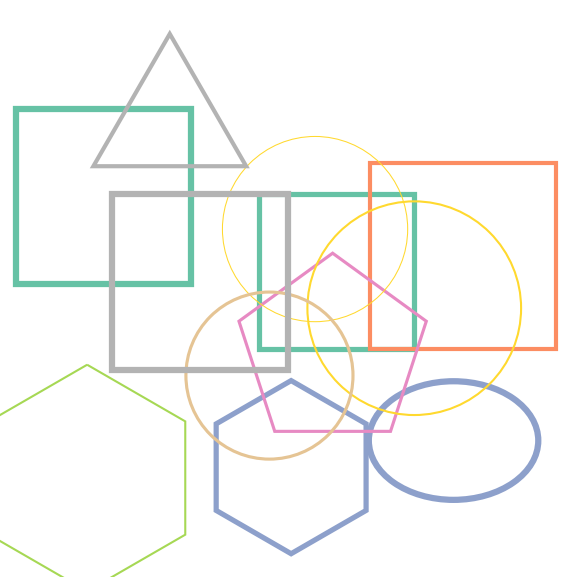[{"shape": "square", "thickness": 2.5, "radius": 0.67, "center": [0.583, 0.529]}, {"shape": "square", "thickness": 3, "radius": 0.76, "center": [0.179, 0.658]}, {"shape": "square", "thickness": 2, "radius": 0.81, "center": [0.802, 0.556]}, {"shape": "hexagon", "thickness": 2.5, "radius": 0.75, "center": [0.504, 0.19]}, {"shape": "oval", "thickness": 3, "radius": 0.73, "center": [0.785, 0.236]}, {"shape": "pentagon", "thickness": 1.5, "radius": 0.85, "center": [0.576, 0.39]}, {"shape": "hexagon", "thickness": 1, "radius": 0.98, "center": [0.151, 0.171]}, {"shape": "circle", "thickness": 0.5, "radius": 0.8, "center": [0.546, 0.602]}, {"shape": "circle", "thickness": 1, "radius": 0.93, "center": [0.717, 0.465]}, {"shape": "circle", "thickness": 1.5, "radius": 0.72, "center": [0.467, 0.349]}, {"shape": "triangle", "thickness": 2, "radius": 0.76, "center": [0.294, 0.788]}, {"shape": "square", "thickness": 3, "radius": 0.76, "center": [0.347, 0.511]}]